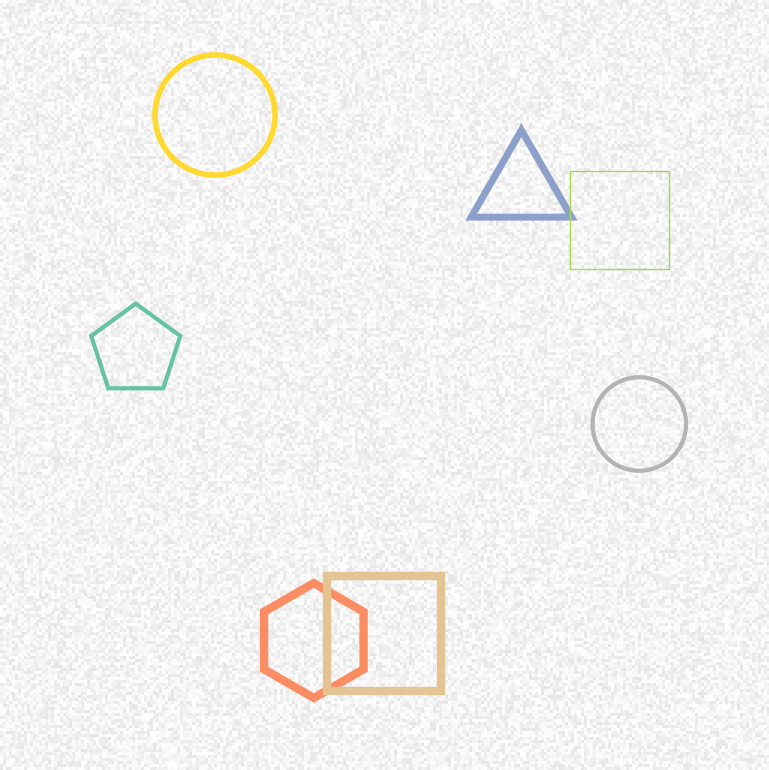[{"shape": "pentagon", "thickness": 1.5, "radius": 0.3, "center": [0.176, 0.545]}, {"shape": "hexagon", "thickness": 3, "radius": 0.37, "center": [0.408, 0.168]}, {"shape": "triangle", "thickness": 2.5, "radius": 0.38, "center": [0.677, 0.756]}, {"shape": "square", "thickness": 0.5, "radius": 0.32, "center": [0.805, 0.714]}, {"shape": "circle", "thickness": 2, "radius": 0.39, "center": [0.279, 0.851]}, {"shape": "square", "thickness": 3, "radius": 0.37, "center": [0.499, 0.177]}, {"shape": "circle", "thickness": 1.5, "radius": 0.3, "center": [0.83, 0.449]}]